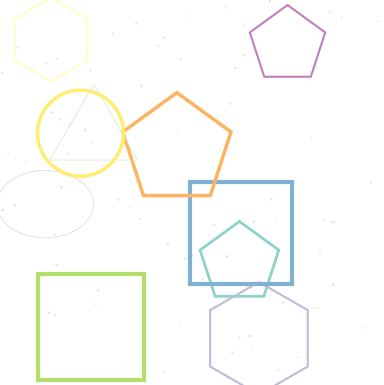[{"shape": "pentagon", "thickness": 2, "radius": 0.54, "center": [0.622, 0.317]}, {"shape": "hexagon", "thickness": 1, "radius": 0.54, "center": [0.132, 0.897]}, {"shape": "hexagon", "thickness": 1.5, "radius": 0.73, "center": [0.673, 0.121]}, {"shape": "square", "thickness": 3, "radius": 0.66, "center": [0.626, 0.394]}, {"shape": "pentagon", "thickness": 2.5, "radius": 0.74, "center": [0.459, 0.612]}, {"shape": "square", "thickness": 3, "radius": 0.69, "center": [0.237, 0.15]}, {"shape": "oval", "thickness": 0.5, "radius": 0.63, "center": [0.117, 0.47]}, {"shape": "pentagon", "thickness": 1.5, "radius": 0.51, "center": [0.747, 0.884]}, {"shape": "triangle", "thickness": 0.5, "radius": 0.66, "center": [0.244, 0.65]}, {"shape": "circle", "thickness": 2.5, "radius": 0.56, "center": [0.209, 0.654]}]